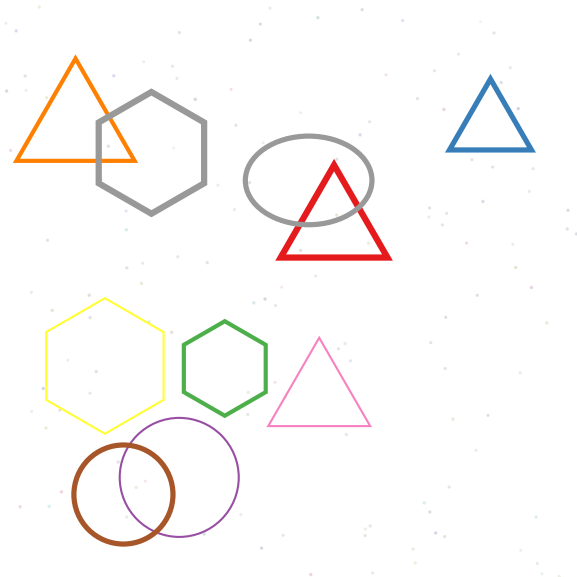[{"shape": "triangle", "thickness": 3, "radius": 0.53, "center": [0.578, 0.607]}, {"shape": "triangle", "thickness": 2.5, "radius": 0.41, "center": [0.849, 0.78]}, {"shape": "hexagon", "thickness": 2, "radius": 0.41, "center": [0.389, 0.361]}, {"shape": "circle", "thickness": 1, "radius": 0.52, "center": [0.31, 0.172]}, {"shape": "triangle", "thickness": 2, "radius": 0.59, "center": [0.131, 0.78]}, {"shape": "hexagon", "thickness": 1, "radius": 0.59, "center": [0.182, 0.365]}, {"shape": "circle", "thickness": 2.5, "radius": 0.43, "center": [0.214, 0.143]}, {"shape": "triangle", "thickness": 1, "radius": 0.51, "center": [0.553, 0.312]}, {"shape": "hexagon", "thickness": 3, "radius": 0.53, "center": [0.262, 0.734]}, {"shape": "oval", "thickness": 2.5, "radius": 0.55, "center": [0.534, 0.687]}]